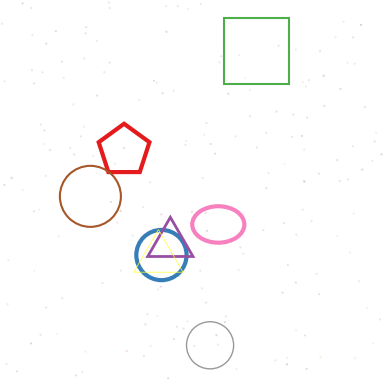[{"shape": "pentagon", "thickness": 3, "radius": 0.35, "center": [0.322, 0.609]}, {"shape": "circle", "thickness": 3, "radius": 0.33, "center": [0.419, 0.338]}, {"shape": "square", "thickness": 1.5, "radius": 0.43, "center": [0.666, 0.867]}, {"shape": "triangle", "thickness": 2, "radius": 0.34, "center": [0.442, 0.368]}, {"shape": "triangle", "thickness": 0.5, "radius": 0.37, "center": [0.411, 0.33]}, {"shape": "circle", "thickness": 1.5, "radius": 0.4, "center": [0.235, 0.49]}, {"shape": "oval", "thickness": 3, "radius": 0.34, "center": [0.567, 0.417]}, {"shape": "circle", "thickness": 1, "radius": 0.31, "center": [0.546, 0.103]}]